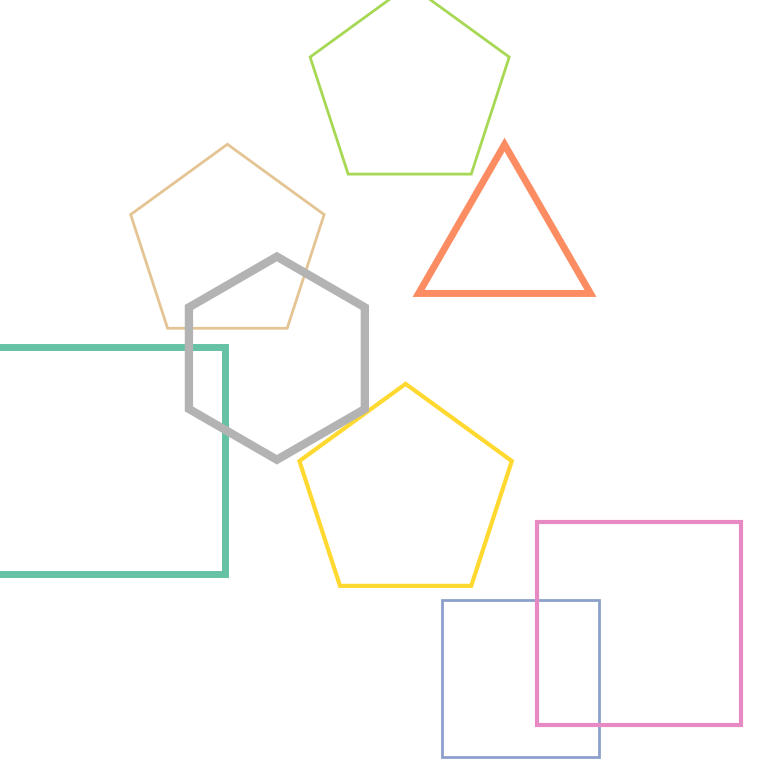[{"shape": "square", "thickness": 2.5, "radius": 0.74, "center": [0.144, 0.403]}, {"shape": "triangle", "thickness": 2.5, "radius": 0.64, "center": [0.655, 0.683]}, {"shape": "square", "thickness": 1, "radius": 0.51, "center": [0.676, 0.119]}, {"shape": "square", "thickness": 1.5, "radius": 0.66, "center": [0.83, 0.19]}, {"shape": "pentagon", "thickness": 1, "radius": 0.68, "center": [0.532, 0.884]}, {"shape": "pentagon", "thickness": 1.5, "radius": 0.73, "center": [0.527, 0.356]}, {"shape": "pentagon", "thickness": 1, "radius": 0.66, "center": [0.295, 0.681]}, {"shape": "hexagon", "thickness": 3, "radius": 0.66, "center": [0.36, 0.535]}]